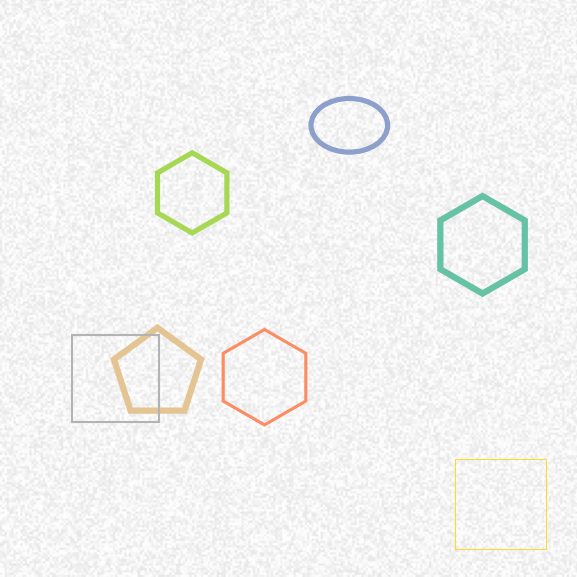[{"shape": "hexagon", "thickness": 3, "radius": 0.42, "center": [0.836, 0.575]}, {"shape": "hexagon", "thickness": 1.5, "radius": 0.41, "center": [0.458, 0.346]}, {"shape": "oval", "thickness": 2.5, "radius": 0.33, "center": [0.605, 0.782]}, {"shape": "hexagon", "thickness": 2.5, "radius": 0.35, "center": [0.333, 0.665]}, {"shape": "square", "thickness": 0.5, "radius": 0.39, "center": [0.867, 0.127]}, {"shape": "pentagon", "thickness": 3, "radius": 0.4, "center": [0.273, 0.352]}, {"shape": "square", "thickness": 1, "radius": 0.38, "center": [0.2, 0.343]}]